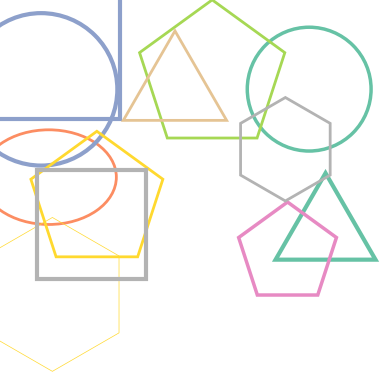[{"shape": "triangle", "thickness": 3, "radius": 0.75, "center": [0.846, 0.401]}, {"shape": "circle", "thickness": 2.5, "radius": 0.8, "center": [0.803, 0.769]}, {"shape": "oval", "thickness": 2, "radius": 0.88, "center": [0.127, 0.54]}, {"shape": "square", "thickness": 3, "radius": 0.93, "center": [0.125, 0.877]}, {"shape": "circle", "thickness": 3, "radius": 0.99, "center": [0.107, 0.768]}, {"shape": "pentagon", "thickness": 2.5, "radius": 0.67, "center": [0.747, 0.342]}, {"shape": "pentagon", "thickness": 2, "radius": 0.99, "center": [0.551, 0.802]}, {"shape": "pentagon", "thickness": 2, "radius": 0.9, "center": [0.252, 0.479]}, {"shape": "hexagon", "thickness": 0.5, "radius": 1.0, "center": [0.136, 0.235]}, {"shape": "triangle", "thickness": 2, "radius": 0.77, "center": [0.454, 0.765]}, {"shape": "square", "thickness": 3, "radius": 0.71, "center": [0.238, 0.416]}, {"shape": "hexagon", "thickness": 2, "radius": 0.67, "center": [0.741, 0.612]}]